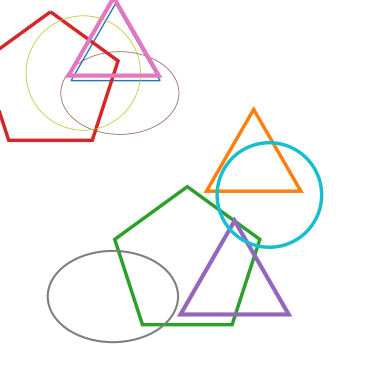[{"shape": "triangle", "thickness": 1, "radius": 0.67, "center": [0.3, 0.857]}, {"shape": "triangle", "thickness": 2.5, "radius": 0.71, "center": [0.659, 0.574]}, {"shape": "pentagon", "thickness": 2.5, "radius": 0.99, "center": [0.486, 0.317]}, {"shape": "pentagon", "thickness": 2.5, "radius": 0.92, "center": [0.131, 0.785]}, {"shape": "triangle", "thickness": 3, "radius": 0.81, "center": [0.609, 0.264]}, {"shape": "oval", "thickness": 0.5, "radius": 0.77, "center": [0.311, 0.758]}, {"shape": "triangle", "thickness": 3, "radius": 0.68, "center": [0.295, 0.871]}, {"shape": "oval", "thickness": 1.5, "radius": 0.85, "center": [0.293, 0.23]}, {"shape": "circle", "thickness": 0.5, "radius": 0.74, "center": [0.216, 0.81]}, {"shape": "circle", "thickness": 2.5, "radius": 0.68, "center": [0.7, 0.494]}]